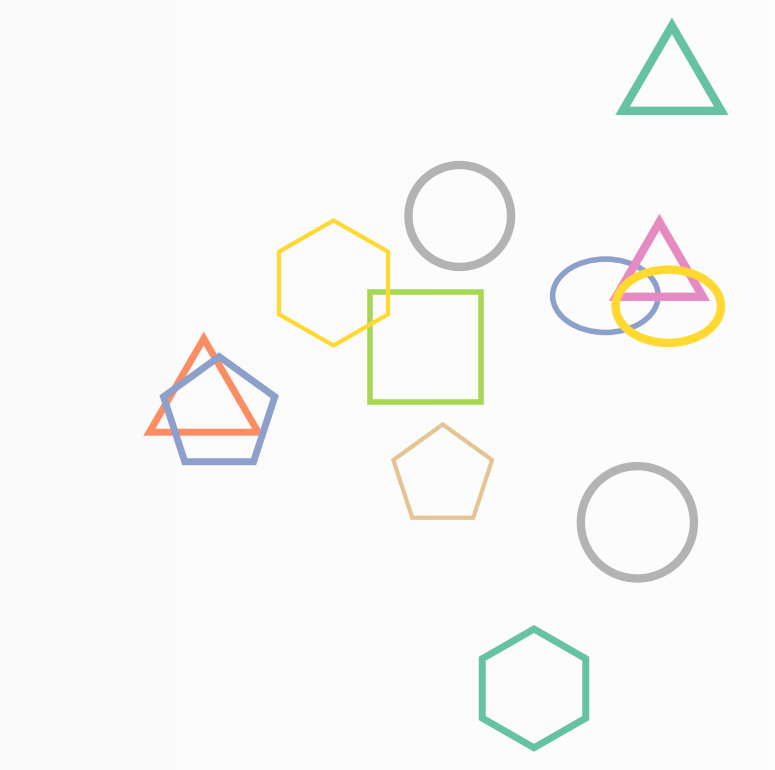[{"shape": "hexagon", "thickness": 2.5, "radius": 0.39, "center": [0.689, 0.106]}, {"shape": "triangle", "thickness": 3, "radius": 0.37, "center": [0.867, 0.893]}, {"shape": "triangle", "thickness": 2.5, "radius": 0.41, "center": [0.263, 0.479]}, {"shape": "pentagon", "thickness": 2.5, "radius": 0.38, "center": [0.283, 0.461]}, {"shape": "oval", "thickness": 2, "radius": 0.34, "center": [0.781, 0.616]}, {"shape": "triangle", "thickness": 3, "radius": 0.32, "center": [0.851, 0.647]}, {"shape": "square", "thickness": 2, "radius": 0.36, "center": [0.549, 0.549]}, {"shape": "oval", "thickness": 3, "radius": 0.34, "center": [0.862, 0.602]}, {"shape": "hexagon", "thickness": 1.5, "radius": 0.41, "center": [0.43, 0.632]}, {"shape": "pentagon", "thickness": 1.5, "radius": 0.33, "center": [0.571, 0.382]}, {"shape": "circle", "thickness": 3, "radius": 0.36, "center": [0.822, 0.322]}, {"shape": "circle", "thickness": 3, "radius": 0.33, "center": [0.593, 0.72]}]